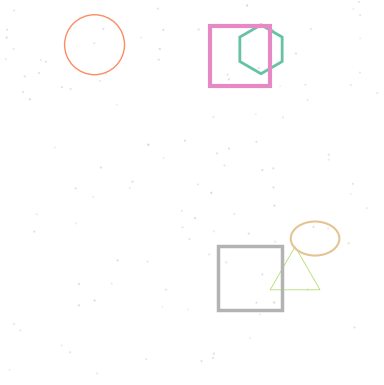[{"shape": "hexagon", "thickness": 2, "radius": 0.32, "center": [0.678, 0.872]}, {"shape": "circle", "thickness": 1, "radius": 0.39, "center": [0.246, 0.884]}, {"shape": "square", "thickness": 3, "radius": 0.39, "center": [0.622, 0.855]}, {"shape": "triangle", "thickness": 0.5, "radius": 0.37, "center": [0.766, 0.285]}, {"shape": "oval", "thickness": 1.5, "radius": 0.32, "center": [0.818, 0.38]}, {"shape": "square", "thickness": 2.5, "radius": 0.41, "center": [0.65, 0.278]}]